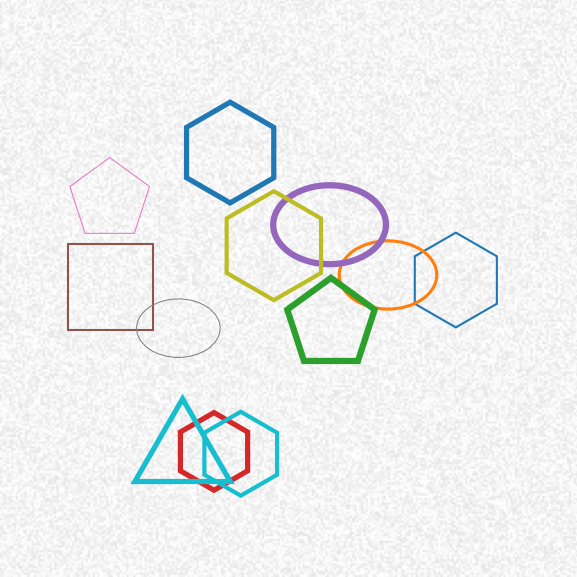[{"shape": "hexagon", "thickness": 2.5, "radius": 0.44, "center": [0.399, 0.735]}, {"shape": "hexagon", "thickness": 1, "radius": 0.41, "center": [0.789, 0.514]}, {"shape": "oval", "thickness": 1.5, "radius": 0.42, "center": [0.672, 0.523]}, {"shape": "pentagon", "thickness": 3, "radius": 0.4, "center": [0.573, 0.438]}, {"shape": "hexagon", "thickness": 2.5, "radius": 0.34, "center": [0.371, 0.217]}, {"shape": "oval", "thickness": 3, "radius": 0.49, "center": [0.571, 0.61]}, {"shape": "square", "thickness": 1, "radius": 0.37, "center": [0.191, 0.502]}, {"shape": "pentagon", "thickness": 0.5, "radius": 0.36, "center": [0.19, 0.654]}, {"shape": "oval", "thickness": 0.5, "radius": 0.36, "center": [0.309, 0.431]}, {"shape": "hexagon", "thickness": 2, "radius": 0.47, "center": [0.474, 0.574]}, {"shape": "hexagon", "thickness": 2, "radius": 0.36, "center": [0.417, 0.213]}, {"shape": "triangle", "thickness": 2.5, "radius": 0.48, "center": [0.316, 0.213]}]